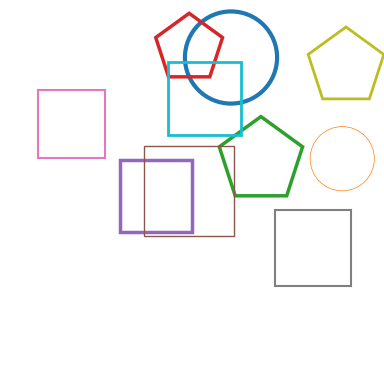[{"shape": "circle", "thickness": 3, "radius": 0.6, "center": [0.6, 0.851]}, {"shape": "circle", "thickness": 0.5, "radius": 0.42, "center": [0.889, 0.588]}, {"shape": "pentagon", "thickness": 2.5, "radius": 0.57, "center": [0.678, 0.583]}, {"shape": "pentagon", "thickness": 2.5, "radius": 0.46, "center": [0.491, 0.874]}, {"shape": "square", "thickness": 2.5, "radius": 0.47, "center": [0.405, 0.491]}, {"shape": "square", "thickness": 1, "radius": 0.59, "center": [0.491, 0.503]}, {"shape": "square", "thickness": 1.5, "radius": 0.44, "center": [0.186, 0.678]}, {"shape": "square", "thickness": 1.5, "radius": 0.5, "center": [0.813, 0.357]}, {"shape": "pentagon", "thickness": 2, "radius": 0.52, "center": [0.899, 0.827]}, {"shape": "square", "thickness": 2, "radius": 0.47, "center": [0.532, 0.744]}]